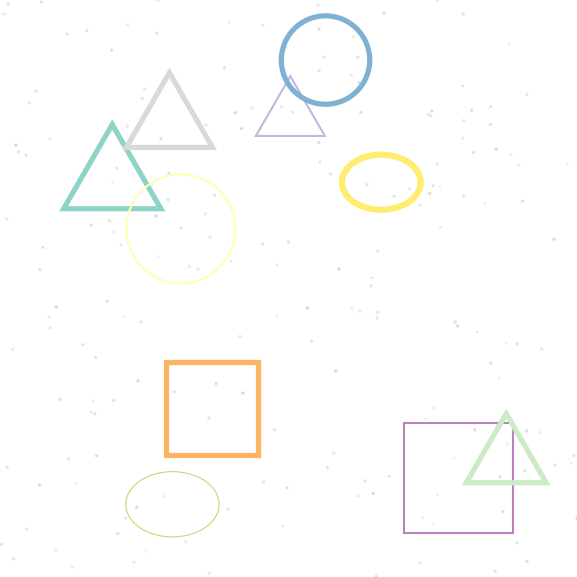[{"shape": "triangle", "thickness": 2.5, "radius": 0.49, "center": [0.194, 0.686]}, {"shape": "circle", "thickness": 1, "radius": 0.47, "center": [0.313, 0.603]}, {"shape": "triangle", "thickness": 1, "radius": 0.35, "center": [0.503, 0.798]}, {"shape": "circle", "thickness": 2.5, "radius": 0.38, "center": [0.564, 0.895]}, {"shape": "square", "thickness": 2.5, "radius": 0.4, "center": [0.367, 0.292]}, {"shape": "oval", "thickness": 0.5, "radius": 0.4, "center": [0.299, 0.126]}, {"shape": "triangle", "thickness": 2.5, "radius": 0.43, "center": [0.293, 0.787]}, {"shape": "square", "thickness": 1, "radius": 0.47, "center": [0.794, 0.171]}, {"shape": "triangle", "thickness": 2.5, "radius": 0.4, "center": [0.877, 0.203]}, {"shape": "oval", "thickness": 3, "radius": 0.34, "center": [0.66, 0.684]}]